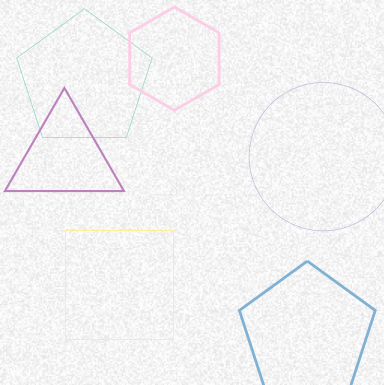[{"shape": "pentagon", "thickness": 0.5, "radius": 0.92, "center": [0.219, 0.792]}, {"shape": "circle", "thickness": 0.5, "radius": 0.96, "center": [0.84, 0.593]}, {"shape": "pentagon", "thickness": 2, "radius": 0.93, "center": [0.798, 0.136]}, {"shape": "hexagon", "thickness": 2, "radius": 0.67, "center": [0.453, 0.848]}, {"shape": "triangle", "thickness": 1.5, "radius": 0.89, "center": [0.167, 0.593]}, {"shape": "square", "thickness": 0.5, "radius": 0.7, "center": [0.309, 0.261]}]